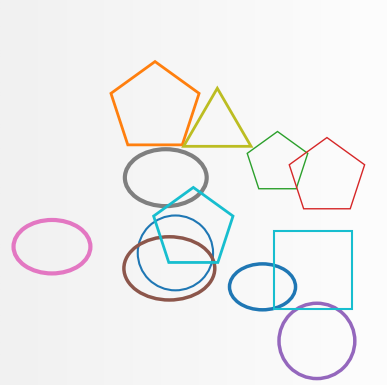[{"shape": "circle", "thickness": 1.5, "radius": 0.49, "center": [0.453, 0.343]}, {"shape": "oval", "thickness": 2.5, "radius": 0.43, "center": [0.677, 0.255]}, {"shape": "pentagon", "thickness": 2, "radius": 0.6, "center": [0.4, 0.72]}, {"shape": "pentagon", "thickness": 1, "radius": 0.41, "center": [0.716, 0.576]}, {"shape": "pentagon", "thickness": 1, "radius": 0.51, "center": [0.844, 0.54]}, {"shape": "circle", "thickness": 2.5, "radius": 0.49, "center": [0.818, 0.115]}, {"shape": "oval", "thickness": 2.5, "radius": 0.59, "center": [0.437, 0.303]}, {"shape": "oval", "thickness": 3, "radius": 0.5, "center": [0.134, 0.359]}, {"shape": "oval", "thickness": 3, "radius": 0.53, "center": [0.428, 0.539]}, {"shape": "triangle", "thickness": 2, "radius": 0.5, "center": [0.561, 0.67]}, {"shape": "pentagon", "thickness": 2, "radius": 0.54, "center": [0.499, 0.405]}, {"shape": "square", "thickness": 1.5, "radius": 0.5, "center": [0.808, 0.299]}]